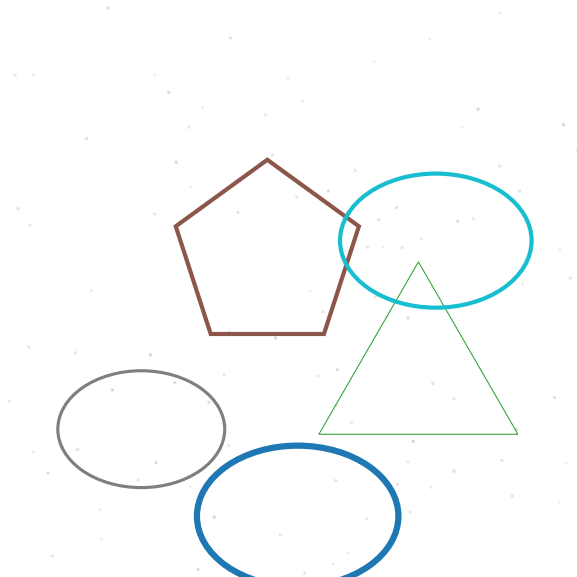[{"shape": "oval", "thickness": 3, "radius": 0.87, "center": [0.515, 0.105]}, {"shape": "triangle", "thickness": 0.5, "radius": 0.99, "center": [0.725, 0.347]}, {"shape": "pentagon", "thickness": 2, "radius": 0.83, "center": [0.463, 0.556]}, {"shape": "oval", "thickness": 1.5, "radius": 0.72, "center": [0.245, 0.256]}, {"shape": "oval", "thickness": 2, "radius": 0.83, "center": [0.755, 0.582]}]